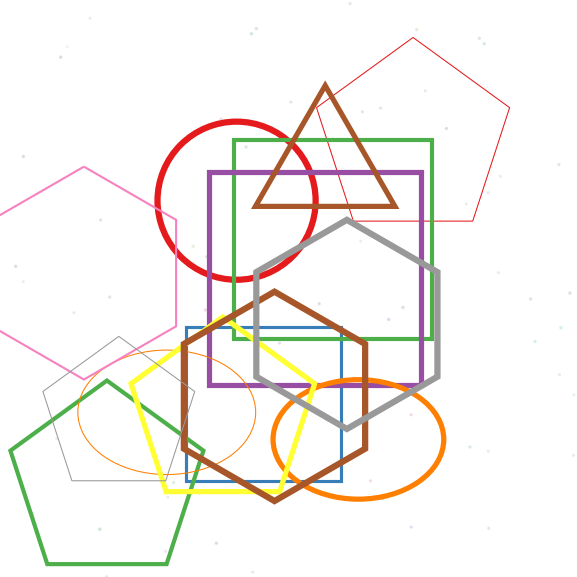[{"shape": "circle", "thickness": 3, "radius": 0.68, "center": [0.41, 0.652]}, {"shape": "pentagon", "thickness": 0.5, "radius": 0.88, "center": [0.715, 0.758]}, {"shape": "square", "thickness": 1.5, "radius": 0.67, "center": [0.457, 0.299]}, {"shape": "square", "thickness": 2, "radius": 0.86, "center": [0.576, 0.585]}, {"shape": "pentagon", "thickness": 2, "radius": 0.88, "center": [0.185, 0.164]}, {"shape": "square", "thickness": 2.5, "radius": 0.92, "center": [0.546, 0.517]}, {"shape": "oval", "thickness": 2.5, "radius": 0.74, "center": [0.621, 0.238]}, {"shape": "oval", "thickness": 0.5, "radius": 0.77, "center": [0.289, 0.285]}, {"shape": "pentagon", "thickness": 2.5, "radius": 0.84, "center": [0.386, 0.283]}, {"shape": "triangle", "thickness": 2.5, "radius": 0.7, "center": [0.563, 0.711]}, {"shape": "hexagon", "thickness": 3, "radius": 0.91, "center": [0.475, 0.313]}, {"shape": "hexagon", "thickness": 1, "radius": 0.92, "center": [0.145, 0.526]}, {"shape": "pentagon", "thickness": 0.5, "radius": 0.69, "center": [0.206, 0.278]}, {"shape": "hexagon", "thickness": 3, "radius": 0.91, "center": [0.601, 0.437]}]